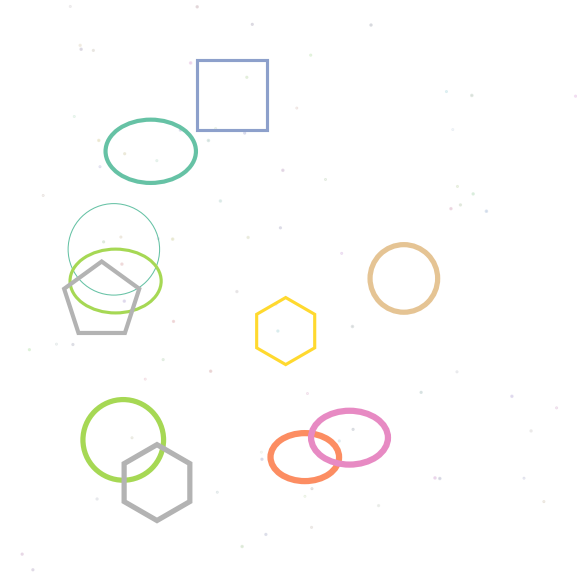[{"shape": "circle", "thickness": 0.5, "radius": 0.4, "center": [0.197, 0.567]}, {"shape": "oval", "thickness": 2, "radius": 0.39, "center": [0.261, 0.737]}, {"shape": "oval", "thickness": 3, "radius": 0.3, "center": [0.528, 0.208]}, {"shape": "square", "thickness": 1.5, "radius": 0.3, "center": [0.401, 0.834]}, {"shape": "oval", "thickness": 3, "radius": 0.33, "center": [0.605, 0.241]}, {"shape": "oval", "thickness": 1.5, "radius": 0.39, "center": [0.2, 0.513]}, {"shape": "circle", "thickness": 2.5, "radius": 0.35, "center": [0.213, 0.237]}, {"shape": "hexagon", "thickness": 1.5, "radius": 0.29, "center": [0.495, 0.426]}, {"shape": "circle", "thickness": 2.5, "radius": 0.29, "center": [0.699, 0.517]}, {"shape": "hexagon", "thickness": 2.5, "radius": 0.33, "center": [0.272, 0.163]}, {"shape": "pentagon", "thickness": 2, "radius": 0.34, "center": [0.176, 0.478]}]